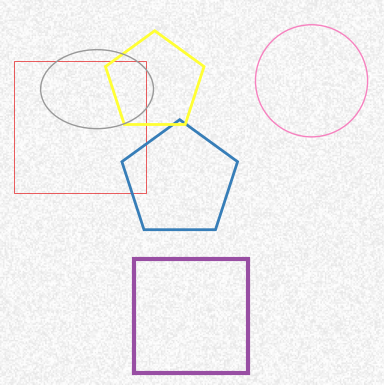[{"shape": "square", "thickness": 0.5, "radius": 0.86, "center": [0.207, 0.67]}, {"shape": "pentagon", "thickness": 2, "radius": 0.79, "center": [0.467, 0.531]}, {"shape": "square", "thickness": 3, "radius": 0.74, "center": [0.496, 0.179]}, {"shape": "pentagon", "thickness": 2, "radius": 0.67, "center": [0.402, 0.786]}, {"shape": "circle", "thickness": 1, "radius": 0.73, "center": [0.809, 0.79]}, {"shape": "oval", "thickness": 1, "radius": 0.73, "center": [0.252, 0.768]}]